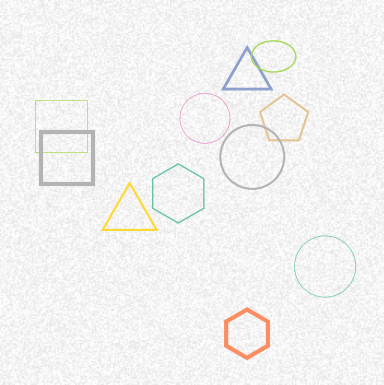[{"shape": "circle", "thickness": 0.5, "radius": 0.4, "center": [0.845, 0.308]}, {"shape": "hexagon", "thickness": 1, "radius": 0.38, "center": [0.463, 0.497]}, {"shape": "hexagon", "thickness": 3, "radius": 0.31, "center": [0.642, 0.133]}, {"shape": "triangle", "thickness": 2, "radius": 0.36, "center": [0.642, 0.805]}, {"shape": "circle", "thickness": 0.5, "radius": 0.32, "center": [0.532, 0.693]}, {"shape": "oval", "thickness": 1, "radius": 0.29, "center": [0.711, 0.853]}, {"shape": "square", "thickness": 0.5, "radius": 0.33, "center": [0.158, 0.673]}, {"shape": "triangle", "thickness": 1.5, "radius": 0.41, "center": [0.337, 0.443]}, {"shape": "pentagon", "thickness": 1.5, "radius": 0.33, "center": [0.738, 0.689]}, {"shape": "square", "thickness": 3, "radius": 0.34, "center": [0.175, 0.591]}, {"shape": "circle", "thickness": 1.5, "radius": 0.42, "center": [0.655, 0.592]}]